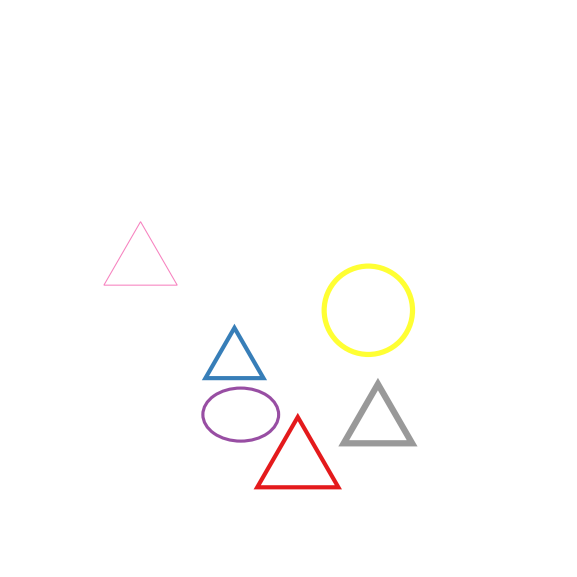[{"shape": "triangle", "thickness": 2, "radius": 0.41, "center": [0.516, 0.196]}, {"shape": "triangle", "thickness": 2, "radius": 0.29, "center": [0.406, 0.373]}, {"shape": "oval", "thickness": 1.5, "radius": 0.33, "center": [0.417, 0.281]}, {"shape": "circle", "thickness": 2.5, "radius": 0.38, "center": [0.638, 0.462]}, {"shape": "triangle", "thickness": 0.5, "radius": 0.37, "center": [0.243, 0.542]}, {"shape": "triangle", "thickness": 3, "radius": 0.34, "center": [0.654, 0.266]}]